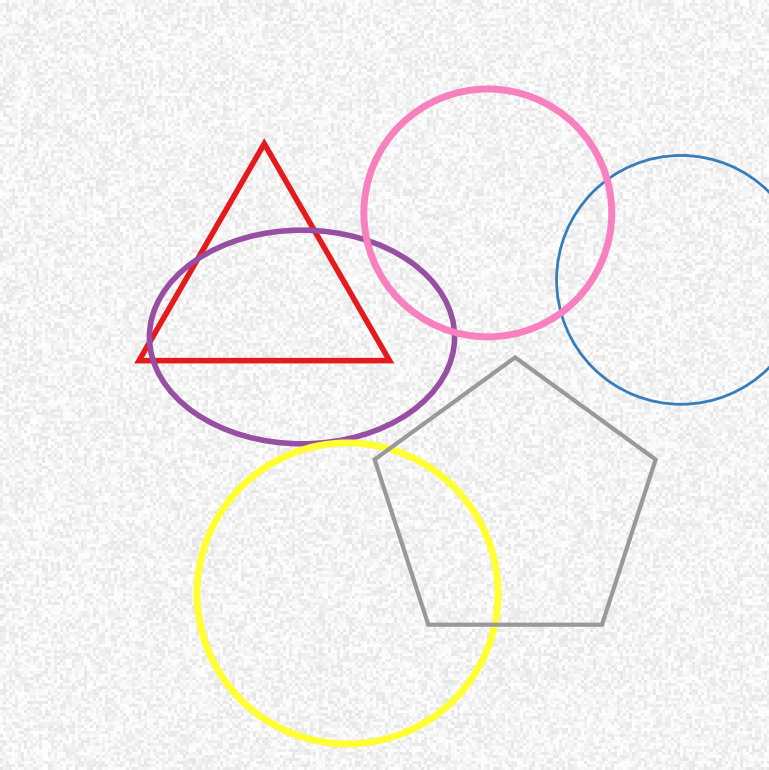[{"shape": "triangle", "thickness": 2, "radius": 0.94, "center": [0.343, 0.626]}, {"shape": "circle", "thickness": 1, "radius": 0.81, "center": [0.884, 0.637]}, {"shape": "oval", "thickness": 2, "radius": 0.99, "center": [0.392, 0.562]}, {"shape": "circle", "thickness": 2.5, "radius": 0.98, "center": [0.451, 0.229]}, {"shape": "circle", "thickness": 2.5, "radius": 0.8, "center": [0.633, 0.723]}, {"shape": "pentagon", "thickness": 1.5, "radius": 0.96, "center": [0.669, 0.344]}]